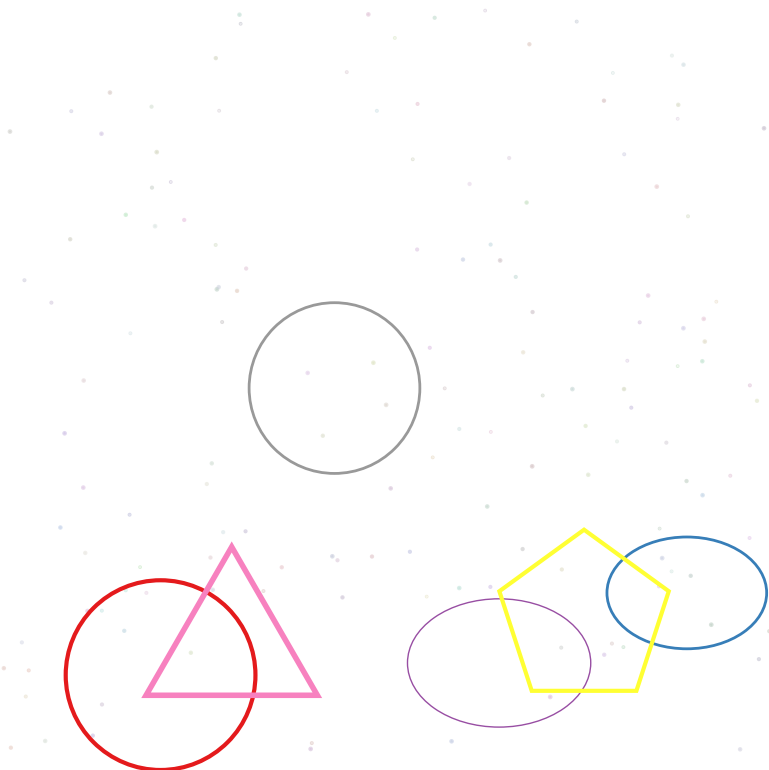[{"shape": "circle", "thickness": 1.5, "radius": 0.62, "center": [0.209, 0.123]}, {"shape": "oval", "thickness": 1, "radius": 0.52, "center": [0.892, 0.23]}, {"shape": "oval", "thickness": 0.5, "radius": 0.6, "center": [0.648, 0.139]}, {"shape": "pentagon", "thickness": 1.5, "radius": 0.58, "center": [0.759, 0.196]}, {"shape": "triangle", "thickness": 2, "radius": 0.64, "center": [0.301, 0.161]}, {"shape": "circle", "thickness": 1, "radius": 0.55, "center": [0.434, 0.496]}]